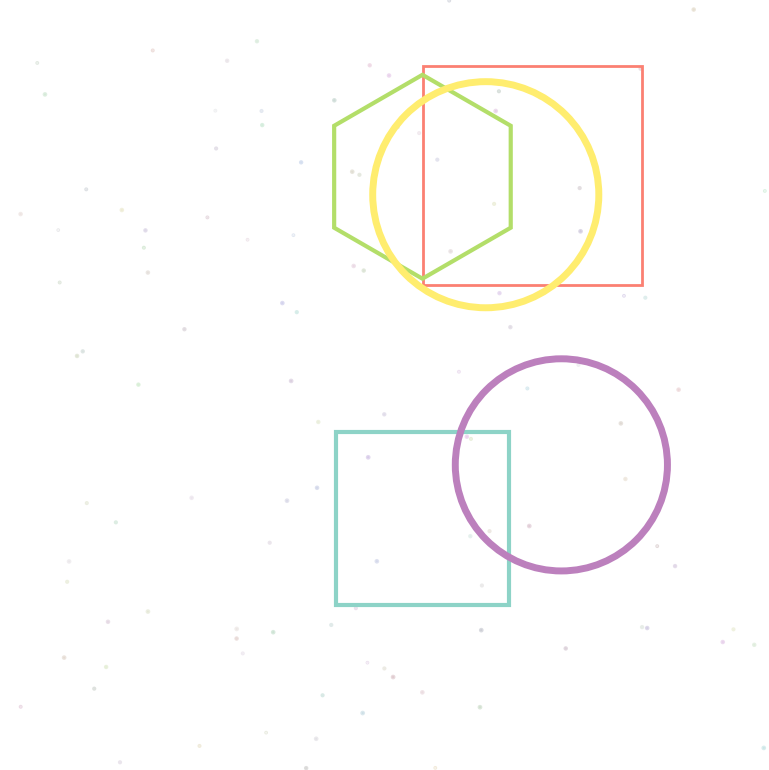[{"shape": "square", "thickness": 1.5, "radius": 0.56, "center": [0.549, 0.327]}, {"shape": "square", "thickness": 1, "radius": 0.71, "center": [0.692, 0.772]}, {"shape": "hexagon", "thickness": 1.5, "radius": 0.66, "center": [0.549, 0.77]}, {"shape": "circle", "thickness": 2.5, "radius": 0.69, "center": [0.729, 0.396]}, {"shape": "circle", "thickness": 2.5, "radius": 0.73, "center": [0.631, 0.747]}]